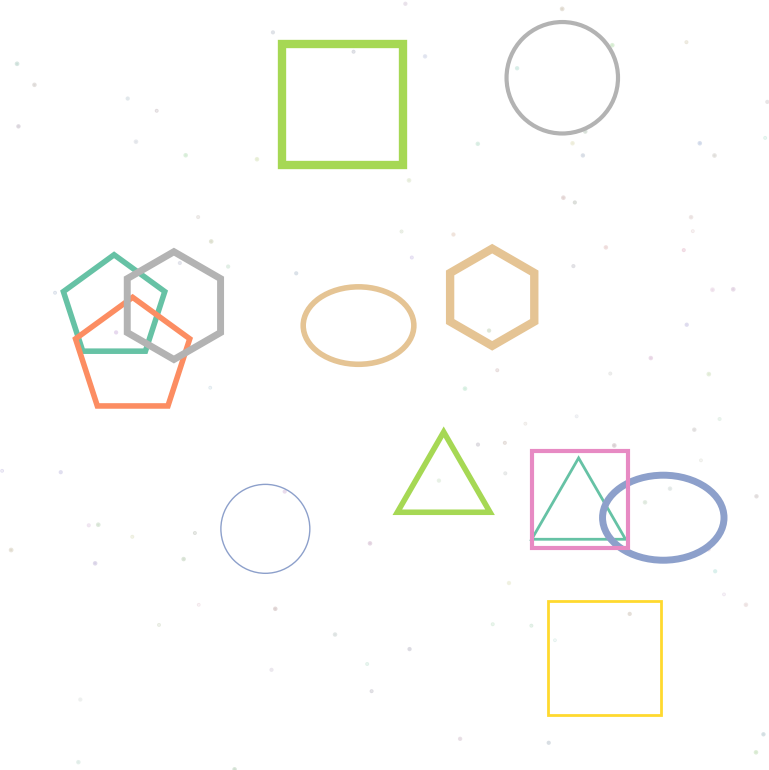[{"shape": "pentagon", "thickness": 2, "radius": 0.35, "center": [0.148, 0.6]}, {"shape": "triangle", "thickness": 1, "radius": 0.35, "center": [0.751, 0.335]}, {"shape": "pentagon", "thickness": 2, "radius": 0.39, "center": [0.172, 0.536]}, {"shape": "oval", "thickness": 2.5, "radius": 0.39, "center": [0.861, 0.328]}, {"shape": "circle", "thickness": 0.5, "radius": 0.29, "center": [0.345, 0.313]}, {"shape": "square", "thickness": 1.5, "radius": 0.31, "center": [0.753, 0.351]}, {"shape": "square", "thickness": 3, "radius": 0.39, "center": [0.445, 0.865]}, {"shape": "triangle", "thickness": 2, "radius": 0.35, "center": [0.576, 0.369]}, {"shape": "square", "thickness": 1, "radius": 0.37, "center": [0.785, 0.146]}, {"shape": "oval", "thickness": 2, "radius": 0.36, "center": [0.466, 0.577]}, {"shape": "hexagon", "thickness": 3, "radius": 0.32, "center": [0.639, 0.614]}, {"shape": "hexagon", "thickness": 2.5, "radius": 0.35, "center": [0.226, 0.603]}, {"shape": "circle", "thickness": 1.5, "radius": 0.36, "center": [0.73, 0.899]}]